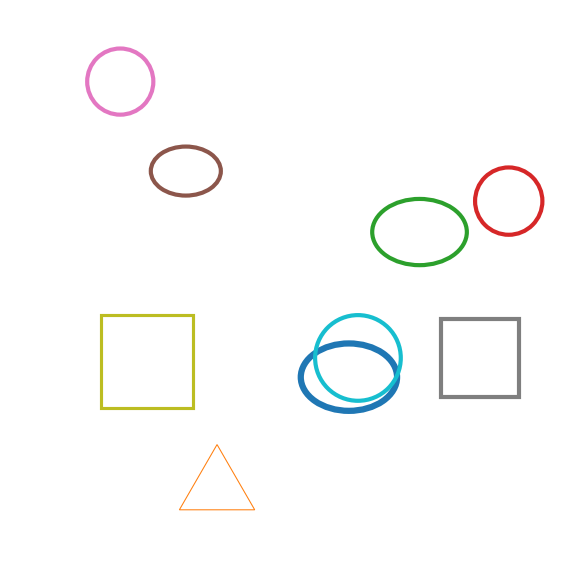[{"shape": "oval", "thickness": 3, "radius": 0.42, "center": [0.604, 0.346]}, {"shape": "triangle", "thickness": 0.5, "radius": 0.38, "center": [0.376, 0.154]}, {"shape": "oval", "thickness": 2, "radius": 0.41, "center": [0.726, 0.597]}, {"shape": "circle", "thickness": 2, "radius": 0.29, "center": [0.881, 0.651]}, {"shape": "oval", "thickness": 2, "radius": 0.3, "center": [0.322, 0.703]}, {"shape": "circle", "thickness": 2, "radius": 0.29, "center": [0.208, 0.858]}, {"shape": "square", "thickness": 2, "radius": 0.34, "center": [0.832, 0.38]}, {"shape": "square", "thickness": 1.5, "radius": 0.4, "center": [0.255, 0.373]}, {"shape": "circle", "thickness": 2, "radius": 0.37, "center": [0.62, 0.379]}]